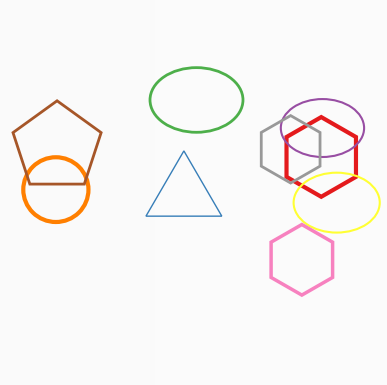[{"shape": "hexagon", "thickness": 3, "radius": 0.52, "center": [0.829, 0.592]}, {"shape": "triangle", "thickness": 1, "radius": 0.57, "center": [0.475, 0.495]}, {"shape": "oval", "thickness": 2, "radius": 0.6, "center": [0.507, 0.74]}, {"shape": "oval", "thickness": 1.5, "radius": 0.54, "center": [0.832, 0.667]}, {"shape": "circle", "thickness": 3, "radius": 0.42, "center": [0.144, 0.507]}, {"shape": "oval", "thickness": 1.5, "radius": 0.56, "center": [0.869, 0.474]}, {"shape": "pentagon", "thickness": 2, "radius": 0.6, "center": [0.147, 0.619]}, {"shape": "hexagon", "thickness": 2.5, "radius": 0.46, "center": [0.779, 0.325]}, {"shape": "hexagon", "thickness": 2, "radius": 0.44, "center": [0.75, 0.612]}]